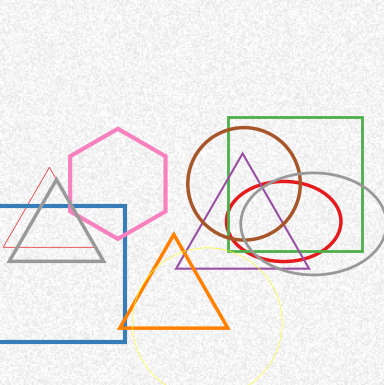[{"shape": "oval", "thickness": 2.5, "radius": 0.74, "center": [0.737, 0.425]}, {"shape": "triangle", "thickness": 0.5, "radius": 0.69, "center": [0.128, 0.427]}, {"shape": "square", "thickness": 3, "radius": 0.88, "center": [0.147, 0.288]}, {"shape": "square", "thickness": 2, "radius": 0.87, "center": [0.765, 0.523]}, {"shape": "triangle", "thickness": 1.5, "radius": 1.0, "center": [0.63, 0.402]}, {"shape": "triangle", "thickness": 2.5, "radius": 0.81, "center": [0.451, 0.229]}, {"shape": "circle", "thickness": 0.5, "radius": 0.97, "center": [0.538, 0.162]}, {"shape": "circle", "thickness": 2.5, "radius": 0.73, "center": [0.634, 0.522]}, {"shape": "hexagon", "thickness": 3, "radius": 0.72, "center": [0.306, 0.523]}, {"shape": "oval", "thickness": 2, "radius": 0.95, "center": [0.815, 0.418]}, {"shape": "triangle", "thickness": 2.5, "radius": 0.71, "center": [0.147, 0.392]}]